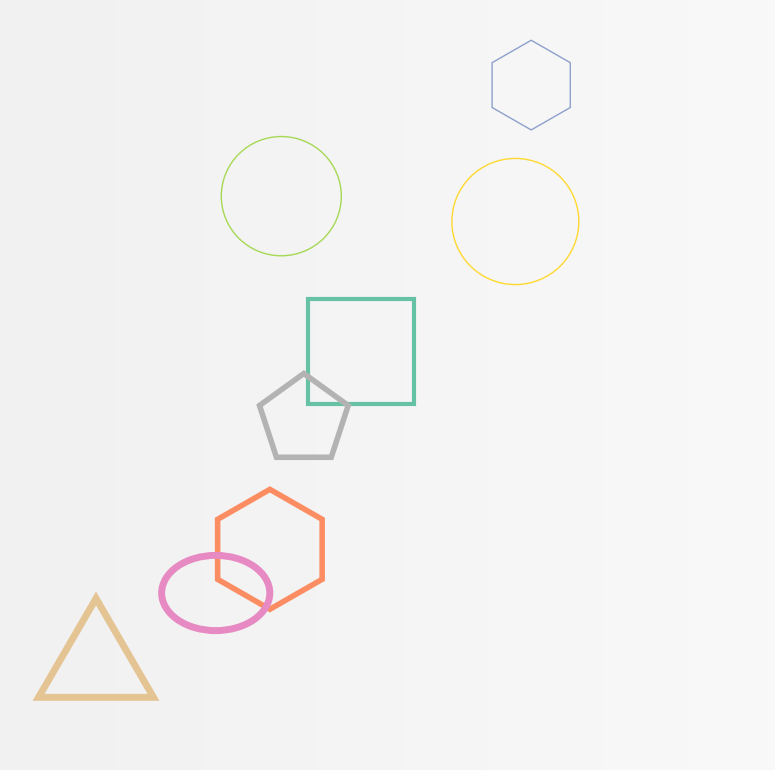[{"shape": "square", "thickness": 1.5, "radius": 0.34, "center": [0.466, 0.543]}, {"shape": "hexagon", "thickness": 2, "radius": 0.39, "center": [0.348, 0.287]}, {"shape": "hexagon", "thickness": 0.5, "radius": 0.29, "center": [0.685, 0.889]}, {"shape": "oval", "thickness": 2.5, "radius": 0.35, "center": [0.278, 0.23]}, {"shape": "circle", "thickness": 0.5, "radius": 0.39, "center": [0.363, 0.745]}, {"shape": "circle", "thickness": 0.5, "radius": 0.41, "center": [0.665, 0.712]}, {"shape": "triangle", "thickness": 2.5, "radius": 0.43, "center": [0.124, 0.137]}, {"shape": "pentagon", "thickness": 2, "radius": 0.3, "center": [0.392, 0.455]}]